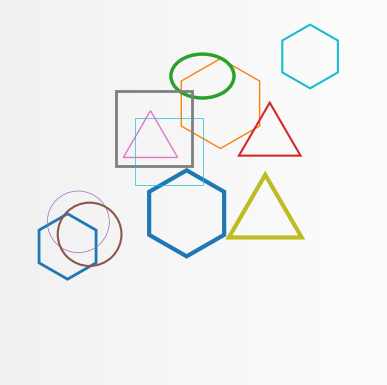[{"shape": "hexagon", "thickness": 3, "radius": 0.56, "center": [0.482, 0.446]}, {"shape": "hexagon", "thickness": 2, "radius": 0.42, "center": [0.174, 0.36]}, {"shape": "hexagon", "thickness": 1, "radius": 0.58, "center": [0.569, 0.731]}, {"shape": "oval", "thickness": 2.5, "radius": 0.41, "center": [0.522, 0.802]}, {"shape": "triangle", "thickness": 1.5, "radius": 0.46, "center": [0.696, 0.642]}, {"shape": "circle", "thickness": 0.5, "radius": 0.4, "center": [0.202, 0.424]}, {"shape": "circle", "thickness": 1.5, "radius": 0.41, "center": [0.231, 0.391]}, {"shape": "triangle", "thickness": 1, "radius": 0.4, "center": [0.388, 0.632]}, {"shape": "square", "thickness": 2, "radius": 0.49, "center": [0.397, 0.667]}, {"shape": "triangle", "thickness": 3, "radius": 0.54, "center": [0.685, 0.438]}, {"shape": "hexagon", "thickness": 1.5, "radius": 0.41, "center": [0.8, 0.853]}, {"shape": "square", "thickness": 0.5, "radius": 0.44, "center": [0.435, 0.607]}]